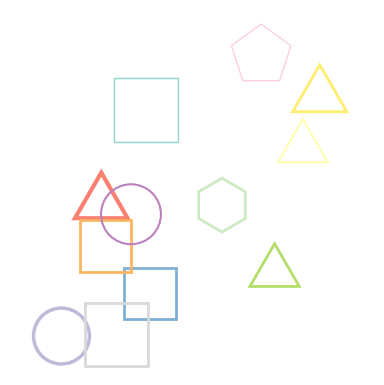[{"shape": "square", "thickness": 1, "radius": 0.42, "center": [0.378, 0.713]}, {"shape": "triangle", "thickness": 1.5, "radius": 0.37, "center": [0.787, 0.616]}, {"shape": "circle", "thickness": 2.5, "radius": 0.36, "center": [0.16, 0.127]}, {"shape": "triangle", "thickness": 3, "radius": 0.39, "center": [0.263, 0.473]}, {"shape": "square", "thickness": 2, "radius": 0.33, "center": [0.39, 0.238]}, {"shape": "square", "thickness": 2, "radius": 0.34, "center": [0.274, 0.361]}, {"shape": "triangle", "thickness": 2, "radius": 0.37, "center": [0.713, 0.293]}, {"shape": "pentagon", "thickness": 1, "radius": 0.41, "center": [0.678, 0.856]}, {"shape": "square", "thickness": 2, "radius": 0.41, "center": [0.303, 0.131]}, {"shape": "circle", "thickness": 1.5, "radius": 0.39, "center": [0.34, 0.444]}, {"shape": "hexagon", "thickness": 2, "radius": 0.35, "center": [0.577, 0.467]}, {"shape": "triangle", "thickness": 2, "radius": 0.41, "center": [0.831, 0.75]}]